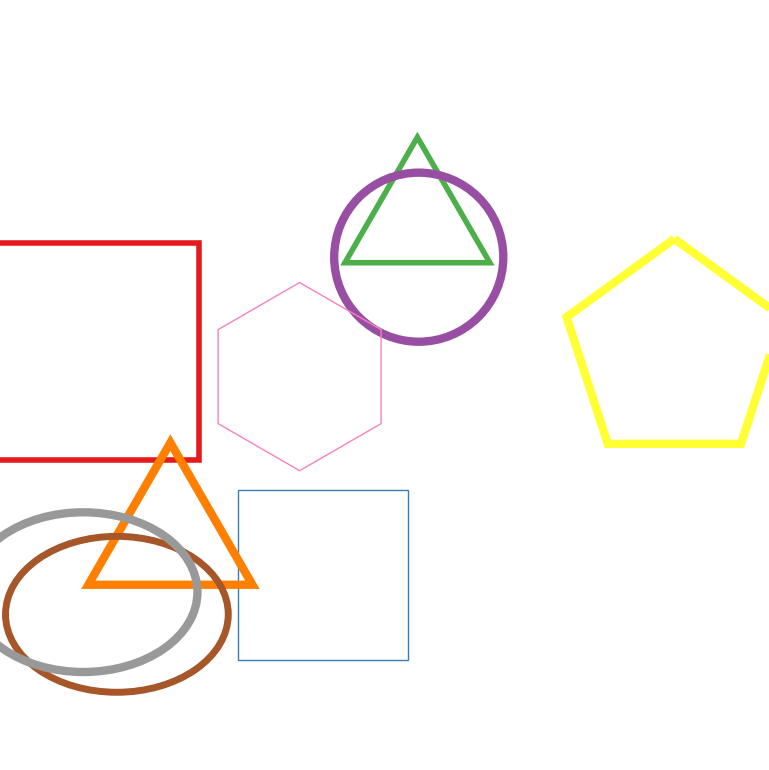[{"shape": "square", "thickness": 2, "radius": 0.71, "center": [0.117, 0.544]}, {"shape": "square", "thickness": 0.5, "radius": 0.55, "center": [0.419, 0.253]}, {"shape": "triangle", "thickness": 2, "radius": 0.54, "center": [0.542, 0.713]}, {"shape": "circle", "thickness": 3, "radius": 0.55, "center": [0.544, 0.666]}, {"shape": "triangle", "thickness": 3, "radius": 0.62, "center": [0.221, 0.302]}, {"shape": "pentagon", "thickness": 3, "radius": 0.74, "center": [0.876, 0.543]}, {"shape": "oval", "thickness": 2.5, "radius": 0.72, "center": [0.152, 0.202]}, {"shape": "hexagon", "thickness": 0.5, "radius": 0.61, "center": [0.389, 0.511]}, {"shape": "oval", "thickness": 3, "radius": 0.74, "center": [0.108, 0.231]}]